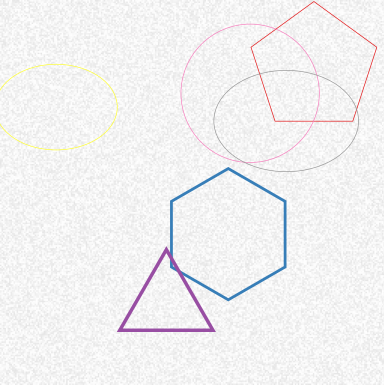[{"shape": "pentagon", "thickness": 0.5, "radius": 0.86, "center": [0.815, 0.824]}, {"shape": "hexagon", "thickness": 2, "radius": 0.85, "center": [0.593, 0.392]}, {"shape": "triangle", "thickness": 2.5, "radius": 0.7, "center": [0.432, 0.212]}, {"shape": "oval", "thickness": 0.5, "radius": 0.79, "center": [0.146, 0.722]}, {"shape": "circle", "thickness": 0.5, "radius": 0.9, "center": [0.65, 0.758]}, {"shape": "oval", "thickness": 0.5, "radius": 0.94, "center": [0.743, 0.686]}]